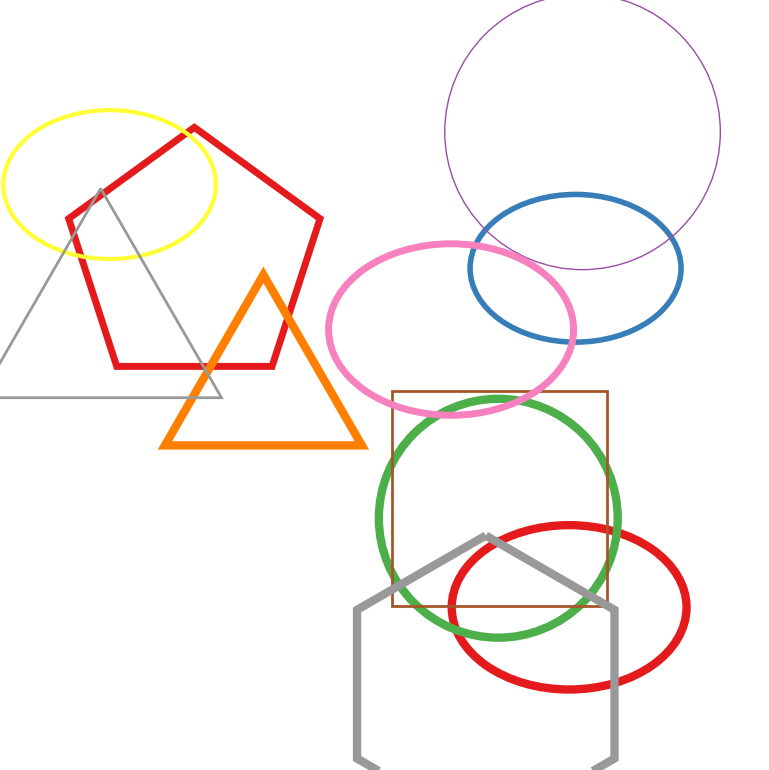[{"shape": "oval", "thickness": 3, "radius": 0.76, "center": [0.739, 0.211]}, {"shape": "pentagon", "thickness": 2.5, "radius": 0.86, "center": [0.252, 0.663]}, {"shape": "oval", "thickness": 2, "radius": 0.69, "center": [0.747, 0.652]}, {"shape": "circle", "thickness": 3, "radius": 0.78, "center": [0.647, 0.327]}, {"shape": "circle", "thickness": 0.5, "radius": 0.89, "center": [0.757, 0.829]}, {"shape": "triangle", "thickness": 3, "radius": 0.74, "center": [0.342, 0.495]}, {"shape": "oval", "thickness": 1.5, "radius": 0.69, "center": [0.142, 0.76]}, {"shape": "square", "thickness": 1, "radius": 0.7, "center": [0.649, 0.353]}, {"shape": "oval", "thickness": 2.5, "radius": 0.8, "center": [0.586, 0.572]}, {"shape": "triangle", "thickness": 1, "radius": 0.91, "center": [0.131, 0.574]}, {"shape": "hexagon", "thickness": 3, "radius": 0.97, "center": [0.631, 0.111]}]